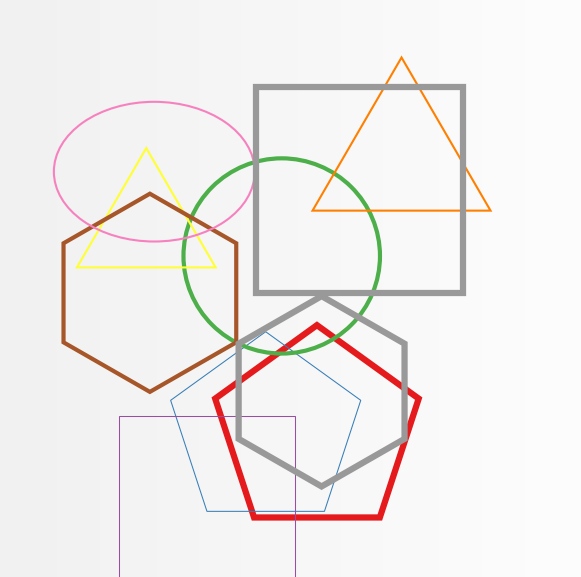[{"shape": "pentagon", "thickness": 3, "radius": 0.92, "center": [0.545, 0.252]}, {"shape": "pentagon", "thickness": 0.5, "radius": 0.86, "center": [0.457, 0.253]}, {"shape": "circle", "thickness": 2, "radius": 0.85, "center": [0.485, 0.556]}, {"shape": "square", "thickness": 0.5, "radius": 0.76, "center": [0.356, 0.128]}, {"shape": "triangle", "thickness": 1, "radius": 0.88, "center": [0.691, 0.723]}, {"shape": "triangle", "thickness": 1, "radius": 0.69, "center": [0.252, 0.605]}, {"shape": "hexagon", "thickness": 2, "radius": 0.86, "center": [0.258, 0.492]}, {"shape": "oval", "thickness": 1, "radius": 0.86, "center": [0.265, 0.702]}, {"shape": "hexagon", "thickness": 3, "radius": 0.82, "center": [0.553, 0.322]}, {"shape": "square", "thickness": 3, "radius": 0.89, "center": [0.618, 0.671]}]